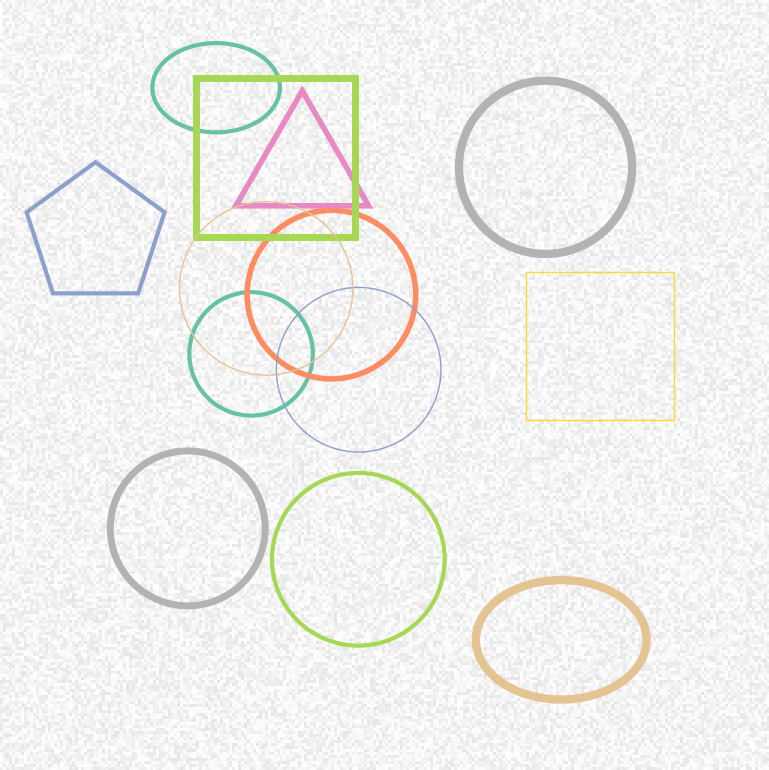[{"shape": "circle", "thickness": 1.5, "radius": 0.4, "center": [0.326, 0.54]}, {"shape": "oval", "thickness": 1.5, "radius": 0.41, "center": [0.281, 0.886]}, {"shape": "circle", "thickness": 2, "radius": 0.55, "center": [0.43, 0.617]}, {"shape": "circle", "thickness": 0.5, "radius": 0.53, "center": [0.466, 0.52]}, {"shape": "pentagon", "thickness": 1.5, "radius": 0.47, "center": [0.124, 0.695]}, {"shape": "triangle", "thickness": 2, "radius": 0.5, "center": [0.393, 0.783]}, {"shape": "square", "thickness": 2.5, "radius": 0.51, "center": [0.358, 0.795]}, {"shape": "circle", "thickness": 1.5, "radius": 0.56, "center": [0.465, 0.274]}, {"shape": "square", "thickness": 0.5, "radius": 0.48, "center": [0.779, 0.551]}, {"shape": "circle", "thickness": 0.5, "radius": 0.56, "center": [0.346, 0.625]}, {"shape": "oval", "thickness": 3, "radius": 0.55, "center": [0.729, 0.169]}, {"shape": "circle", "thickness": 2.5, "radius": 0.5, "center": [0.244, 0.314]}, {"shape": "circle", "thickness": 3, "radius": 0.56, "center": [0.709, 0.783]}]